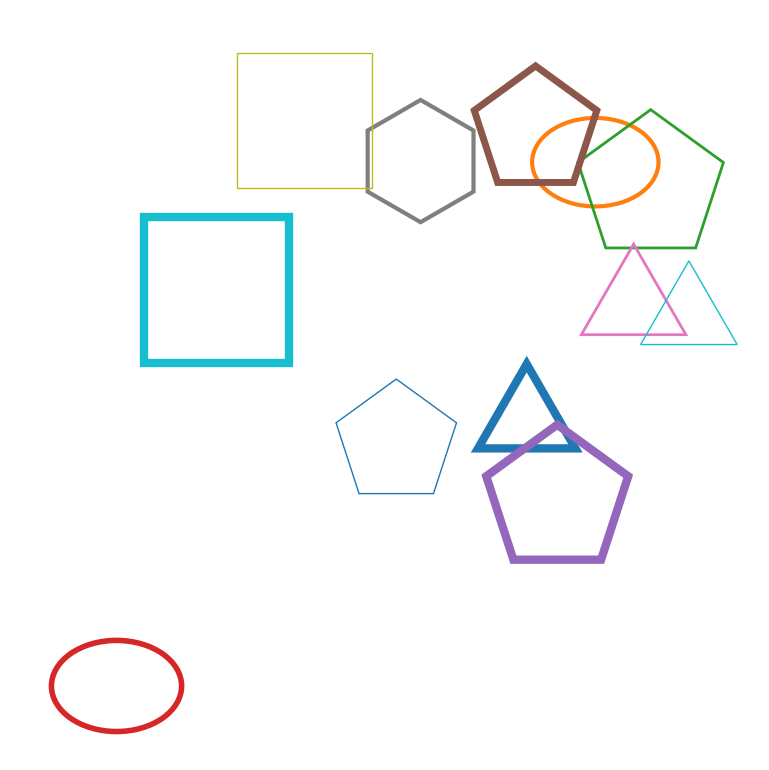[{"shape": "pentagon", "thickness": 0.5, "radius": 0.41, "center": [0.515, 0.425]}, {"shape": "triangle", "thickness": 3, "radius": 0.37, "center": [0.684, 0.454]}, {"shape": "oval", "thickness": 1.5, "radius": 0.41, "center": [0.773, 0.789]}, {"shape": "pentagon", "thickness": 1, "radius": 0.5, "center": [0.845, 0.758]}, {"shape": "oval", "thickness": 2, "radius": 0.42, "center": [0.151, 0.109]}, {"shape": "pentagon", "thickness": 3, "radius": 0.48, "center": [0.724, 0.352]}, {"shape": "pentagon", "thickness": 2.5, "radius": 0.42, "center": [0.696, 0.831]}, {"shape": "triangle", "thickness": 1, "radius": 0.39, "center": [0.823, 0.605]}, {"shape": "hexagon", "thickness": 1.5, "radius": 0.4, "center": [0.546, 0.791]}, {"shape": "square", "thickness": 0.5, "radius": 0.44, "center": [0.396, 0.843]}, {"shape": "triangle", "thickness": 0.5, "radius": 0.36, "center": [0.895, 0.589]}, {"shape": "square", "thickness": 3, "radius": 0.47, "center": [0.281, 0.623]}]